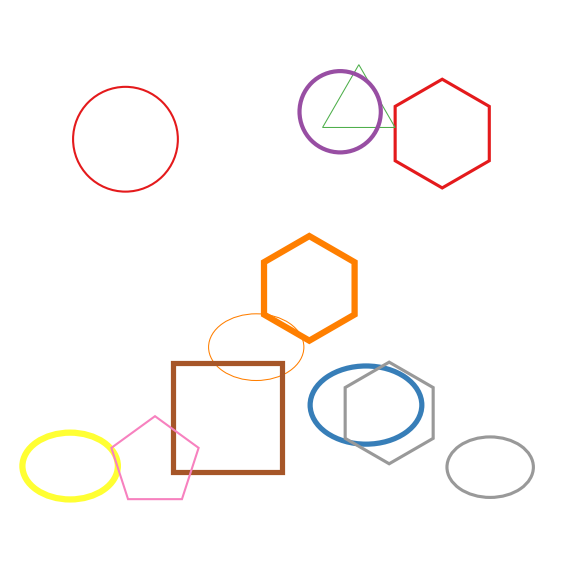[{"shape": "circle", "thickness": 1, "radius": 0.45, "center": [0.217, 0.758]}, {"shape": "hexagon", "thickness": 1.5, "radius": 0.47, "center": [0.766, 0.768]}, {"shape": "oval", "thickness": 2.5, "radius": 0.48, "center": [0.634, 0.298]}, {"shape": "triangle", "thickness": 0.5, "radius": 0.36, "center": [0.621, 0.815]}, {"shape": "circle", "thickness": 2, "radius": 0.35, "center": [0.589, 0.806]}, {"shape": "oval", "thickness": 0.5, "radius": 0.41, "center": [0.444, 0.398]}, {"shape": "hexagon", "thickness": 3, "radius": 0.45, "center": [0.536, 0.5]}, {"shape": "oval", "thickness": 3, "radius": 0.41, "center": [0.121, 0.192]}, {"shape": "square", "thickness": 2.5, "radius": 0.47, "center": [0.394, 0.276]}, {"shape": "pentagon", "thickness": 1, "radius": 0.4, "center": [0.268, 0.199]}, {"shape": "oval", "thickness": 1.5, "radius": 0.37, "center": [0.849, 0.19]}, {"shape": "hexagon", "thickness": 1.5, "radius": 0.44, "center": [0.674, 0.284]}]